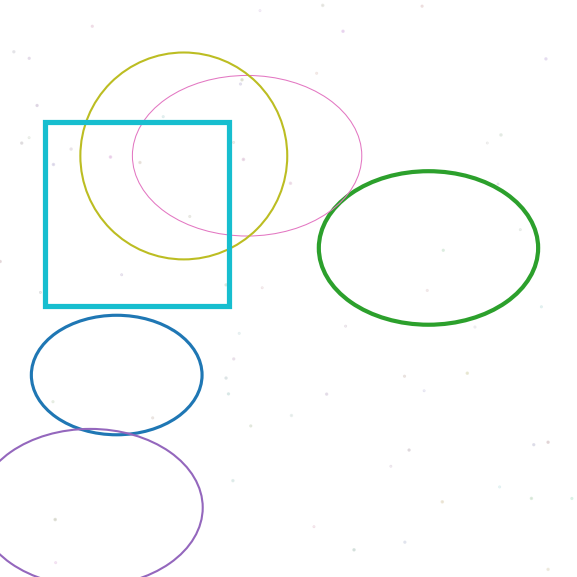[{"shape": "oval", "thickness": 1.5, "radius": 0.74, "center": [0.202, 0.35]}, {"shape": "oval", "thickness": 2, "radius": 0.95, "center": [0.742, 0.57]}, {"shape": "oval", "thickness": 1, "radius": 0.97, "center": [0.156, 0.12]}, {"shape": "oval", "thickness": 0.5, "radius": 0.99, "center": [0.428, 0.729]}, {"shape": "circle", "thickness": 1, "radius": 0.9, "center": [0.318, 0.729]}, {"shape": "square", "thickness": 2.5, "radius": 0.8, "center": [0.238, 0.629]}]